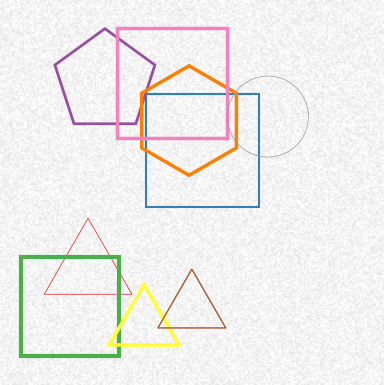[{"shape": "triangle", "thickness": 0.5, "radius": 0.66, "center": [0.229, 0.302]}, {"shape": "square", "thickness": 1.5, "radius": 0.74, "center": [0.526, 0.609]}, {"shape": "square", "thickness": 3, "radius": 0.64, "center": [0.182, 0.204]}, {"shape": "pentagon", "thickness": 2, "radius": 0.68, "center": [0.272, 0.789]}, {"shape": "hexagon", "thickness": 2.5, "radius": 0.71, "center": [0.491, 0.687]}, {"shape": "triangle", "thickness": 2.5, "radius": 0.52, "center": [0.374, 0.156]}, {"shape": "triangle", "thickness": 1, "radius": 0.51, "center": [0.498, 0.199]}, {"shape": "square", "thickness": 2.5, "radius": 0.72, "center": [0.447, 0.785]}, {"shape": "circle", "thickness": 0.5, "radius": 0.53, "center": [0.696, 0.697]}]